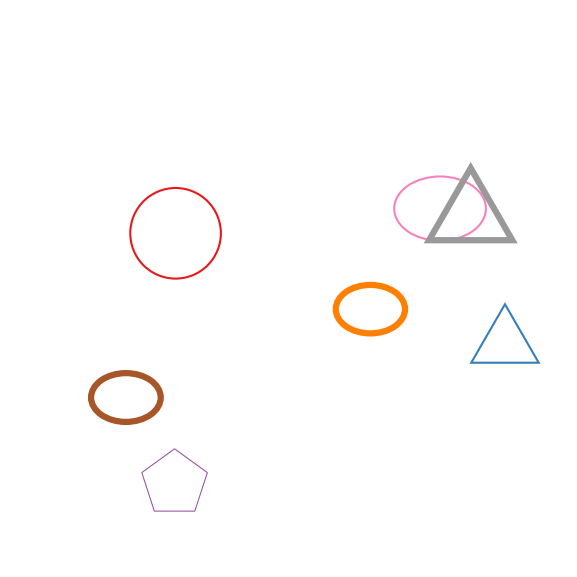[{"shape": "circle", "thickness": 1, "radius": 0.39, "center": [0.304, 0.595]}, {"shape": "triangle", "thickness": 1, "radius": 0.34, "center": [0.874, 0.405]}, {"shape": "pentagon", "thickness": 0.5, "radius": 0.3, "center": [0.302, 0.162]}, {"shape": "oval", "thickness": 3, "radius": 0.3, "center": [0.641, 0.464]}, {"shape": "oval", "thickness": 3, "radius": 0.3, "center": [0.218, 0.311]}, {"shape": "oval", "thickness": 1, "radius": 0.4, "center": [0.762, 0.638]}, {"shape": "triangle", "thickness": 3, "radius": 0.42, "center": [0.815, 0.625]}]